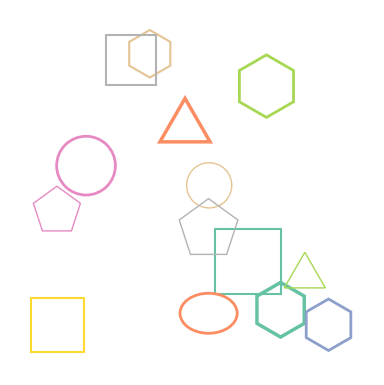[{"shape": "hexagon", "thickness": 2.5, "radius": 0.35, "center": [0.729, 0.195]}, {"shape": "square", "thickness": 1.5, "radius": 0.42, "center": [0.644, 0.321]}, {"shape": "triangle", "thickness": 2.5, "radius": 0.38, "center": [0.481, 0.669]}, {"shape": "oval", "thickness": 2, "radius": 0.37, "center": [0.542, 0.186]}, {"shape": "hexagon", "thickness": 2, "radius": 0.33, "center": [0.853, 0.157]}, {"shape": "pentagon", "thickness": 1, "radius": 0.32, "center": [0.148, 0.452]}, {"shape": "circle", "thickness": 2, "radius": 0.38, "center": [0.223, 0.57]}, {"shape": "triangle", "thickness": 1, "radius": 0.31, "center": [0.792, 0.283]}, {"shape": "hexagon", "thickness": 2, "radius": 0.41, "center": [0.692, 0.776]}, {"shape": "square", "thickness": 1.5, "radius": 0.35, "center": [0.15, 0.155]}, {"shape": "circle", "thickness": 1, "radius": 0.29, "center": [0.543, 0.519]}, {"shape": "hexagon", "thickness": 1.5, "radius": 0.31, "center": [0.389, 0.86]}, {"shape": "pentagon", "thickness": 1, "radius": 0.4, "center": [0.542, 0.404]}, {"shape": "square", "thickness": 1.5, "radius": 0.33, "center": [0.34, 0.844]}]